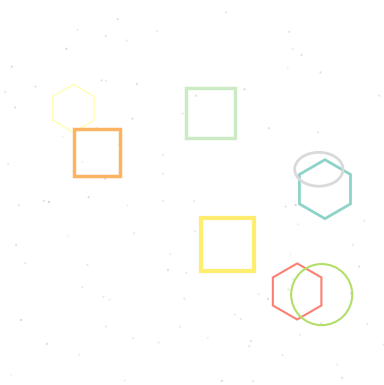[{"shape": "hexagon", "thickness": 2, "radius": 0.38, "center": [0.844, 0.509]}, {"shape": "hexagon", "thickness": 1, "radius": 0.31, "center": [0.191, 0.719]}, {"shape": "hexagon", "thickness": 1.5, "radius": 0.36, "center": [0.772, 0.243]}, {"shape": "square", "thickness": 2.5, "radius": 0.3, "center": [0.252, 0.604]}, {"shape": "circle", "thickness": 1.5, "radius": 0.4, "center": [0.836, 0.235]}, {"shape": "oval", "thickness": 2, "radius": 0.31, "center": [0.828, 0.56]}, {"shape": "square", "thickness": 2.5, "radius": 0.32, "center": [0.546, 0.706]}, {"shape": "square", "thickness": 3, "radius": 0.34, "center": [0.59, 0.365]}]